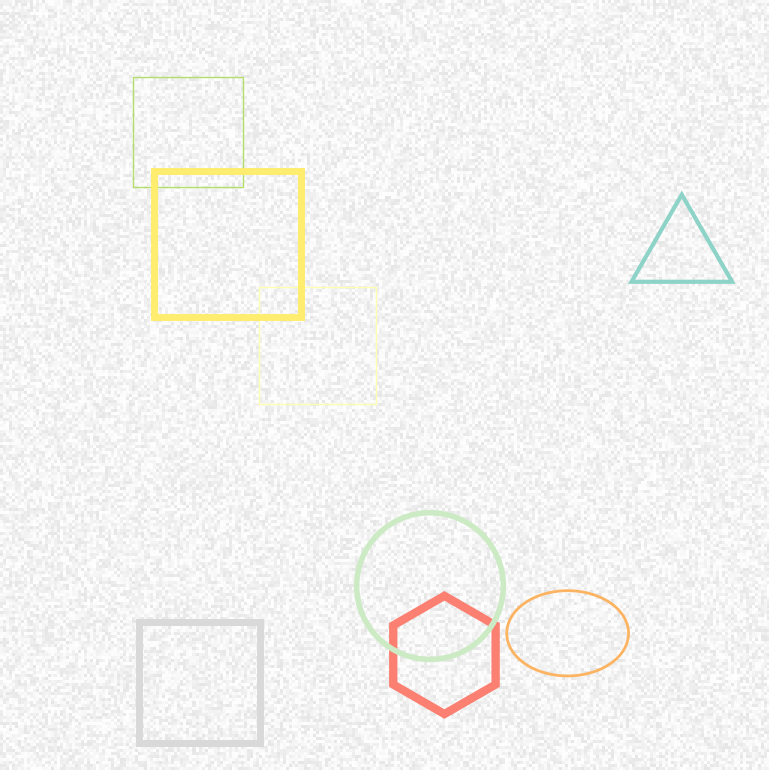[{"shape": "triangle", "thickness": 1.5, "radius": 0.38, "center": [0.885, 0.672]}, {"shape": "square", "thickness": 0.5, "radius": 0.38, "center": [0.412, 0.552]}, {"shape": "hexagon", "thickness": 3, "radius": 0.38, "center": [0.577, 0.149]}, {"shape": "oval", "thickness": 1, "radius": 0.4, "center": [0.737, 0.178]}, {"shape": "square", "thickness": 0.5, "radius": 0.36, "center": [0.244, 0.828]}, {"shape": "square", "thickness": 2.5, "radius": 0.39, "center": [0.259, 0.114]}, {"shape": "circle", "thickness": 2, "radius": 0.48, "center": [0.558, 0.239]}, {"shape": "square", "thickness": 2.5, "radius": 0.47, "center": [0.296, 0.683]}]